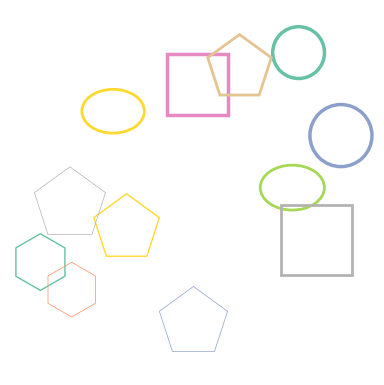[{"shape": "circle", "thickness": 2.5, "radius": 0.34, "center": [0.776, 0.863]}, {"shape": "hexagon", "thickness": 1, "radius": 0.37, "center": [0.105, 0.319]}, {"shape": "hexagon", "thickness": 0.5, "radius": 0.36, "center": [0.186, 0.248]}, {"shape": "pentagon", "thickness": 0.5, "radius": 0.47, "center": [0.502, 0.163]}, {"shape": "circle", "thickness": 2.5, "radius": 0.4, "center": [0.886, 0.648]}, {"shape": "square", "thickness": 2.5, "radius": 0.39, "center": [0.512, 0.78]}, {"shape": "oval", "thickness": 2, "radius": 0.42, "center": [0.759, 0.513]}, {"shape": "pentagon", "thickness": 1, "radius": 0.45, "center": [0.329, 0.407]}, {"shape": "oval", "thickness": 2, "radius": 0.41, "center": [0.294, 0.711]}, {"shape": "pentagon", "thickness": 2, "radius": 0.43, "center": [0.622, 0.823]}, {"shape": "pentagon", "thickness": 0.5, "radius": 0.49, "center": [0.182, 0.47]}, {"shape": "square", "thickness": 2, "radius": 0.46, "center": [0.822, 0.377]}]